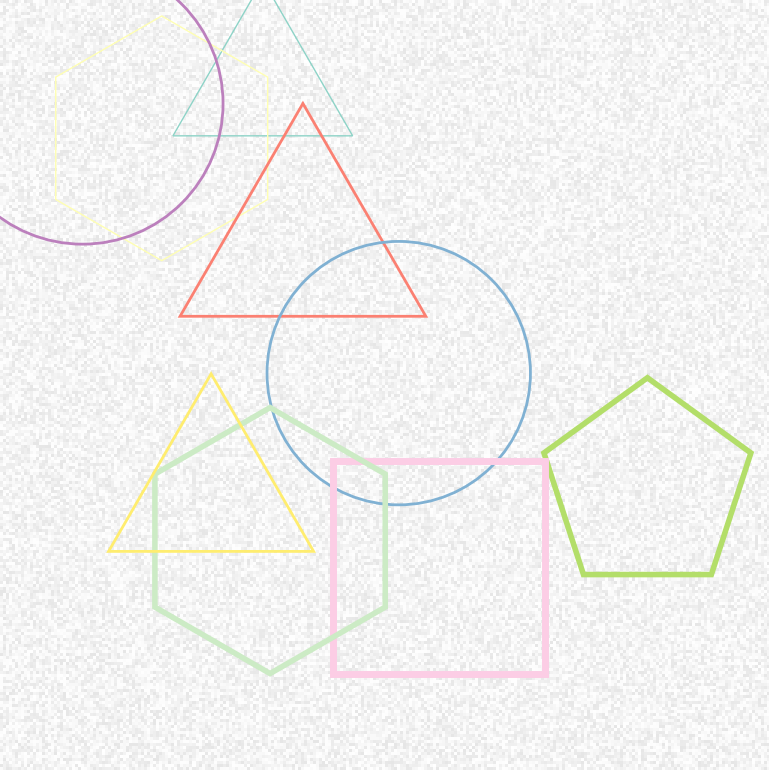[{"shape": "triangle", "thickness": 0.5, "radius": 0.67, "center": [0.341, 0.891]}, {"shape": "hexagon", "thickness": 0.5, "radius": 0.79, "center": [0.21, 0.82]}, {"shape": "triangle", "thickness": 1, "radius": 0.92, "center": [0.393, 0.681]}, {"shape": "circle", "thickness": 1, "radius": 0.86, "center": [0.518, 0.515]}, {"shape": "pentagon", "thickness": 2, "radius": 0.71, "center": [0.841, 0.368]}, {"shape": "square", "thickness": 2.5, "radius": 0.69, "center": [0.57, 0.263]}, {"shape": "circle", "thickness": 1, "radius": 0.91, "center": [0.107, 0.865]}, {"shape": "hexagon", "thickness": 2, "radius": 0.86, "center": [0.351, 0.298]}, {"shape": "triangle", "thickness": 1, "radius": 0.77, "center": [0.274, 0.361]}]